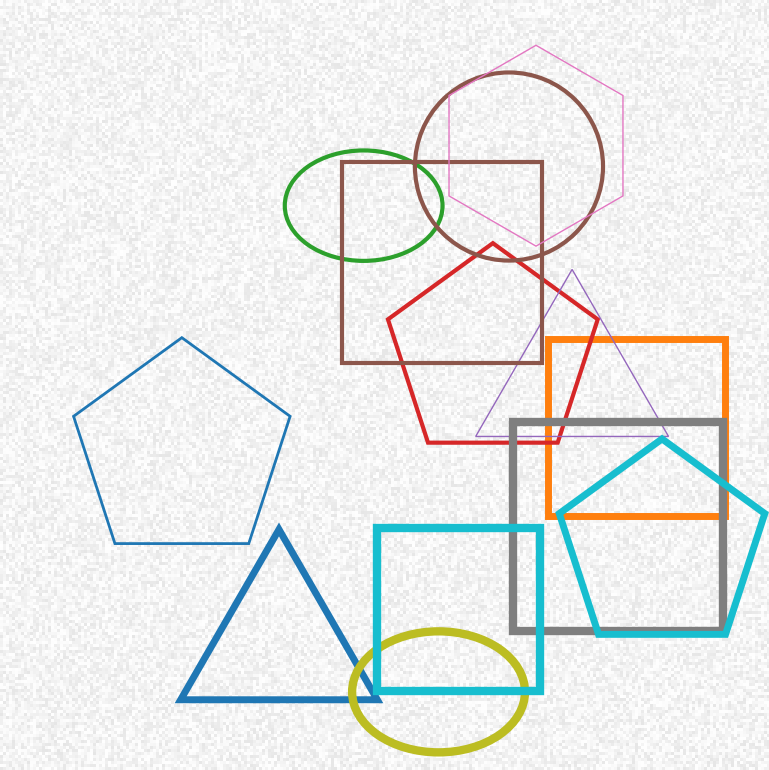[{"shape": "pentagon", "thickness": 1, "radius": 0.74, "center": [0.236, 0.414]}, {"shape": "triangle", "thickness": 2.5, "radius": 0.74, "center": [0.362, 0.165]}, {"shape": "square", "thickness": 2.5, "radius": 0.58, "center": [0.826, 0.445]}, {"shape": "oval", "thickness": 1.5, "radius": 0.51, "center": [0.472, 0.733]}, {"shape": "pentagon", "thickness": 1.5, "radius": 0.72, "center": [0.64, 0.541]}, {"shape": "triangle", "thickness": 0.5, "radius": 0.72, "center": [0.743, 0.505]}, {"shape": "circle", "thickness": 1.5, "radius": 0.61, "center": [0.661, 0.784]}, {"shape": "square", "thickness": 1.5, "radius": 0.65, "center": [0.574, 0.659]}, {"shape": "hexagon", "thickness": 0.5, "radius": 0.65, "center": [0.696, 0.811]}, {"shape": "square", "thickness": 3, "radius": 0.68, "center": [0.802, 0.316]}, {"shape": "oval", "thickness": 3, "radius": 0.56, "center": [0.57, 0.101]}, {"shape": "square", "thickness": 3, "radius": 0.53, "center": [0.596, 0.209]}, {"shape": "pentagon", "thickness": 2.5, "radius": 0.7, "center": [0.86, 0.29]}]